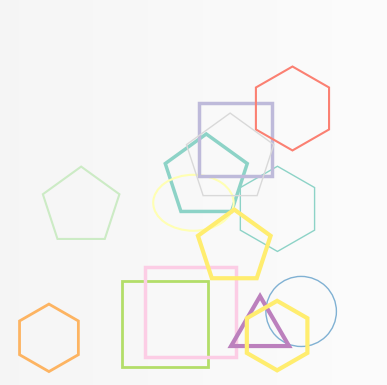[{"shape": "pentagon", "thickness": 2.5, "radius": 0.56, "center": [0.532, 0.541]}, {"shape": "hexagon", "thickness": 1, "radius": 0.55, "center": [0.716, 0.458]}, {"shape": "oval", "thickness": 1.5, "radius": 0.52, "center": [0.499, 0.473]}, {"shape": "square", "thickness": 2.5, "radius": 0.47, "center": [0.607, 0.638]}, {"shape": "hexagon", "thickness": 1.5, "radius": 0.54, "center": [0.755, 0.718]}, {"shape": "circle", "thickness": 1, "radius": 0.46, "center": [0.777, 0.191]}, {"shape": "hexagon", "thickness": 2, "radius": 0.44, "center": [0.126, 0.123]}, {"shape": "square", "thickness": 2, "radius": 0.56, "center": [0.426, 0.159]}, {"shape": "square", "thickness": 2.5, "radius": 0.59, "center": [0.492, 0.189]}, {"shape": "pentagon", "thickness": 1, "radius": 0.59, "center": [0.594, 0.588]}, {"shape": "triangle", "thickness": 3, "radius": 0.43, "center": [0.671, 0.144]}, {"shape": "pentagon", "thickness": 1.5, "radius": 0.52, "center": [0.209, 0.463]}, {"shape": "pentagon", "thickness": 3, "radius": 0.49, "center": [0.605, 0.357]}, {"shape": "hexagon", "thickness": 3, "radius": 0.45, "center": [0.715, 0.128]}]